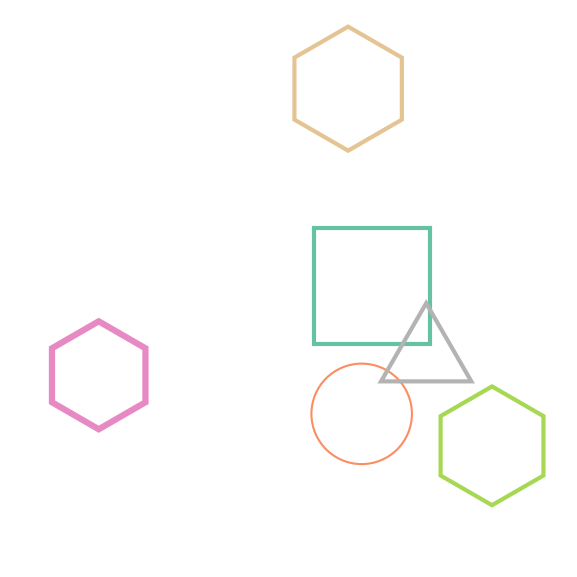[{"shape": "square", "thickness": 2, "radius": 0.5, "center": [0.644, 0.505]}, {"shape": "circle", "thickness": 1, "radius": 0.44, "center": [0.626, 0.282]}, {"shape": "hexagon", "thickness": 3, "radius": 0.47, "center": [0.171, 0.349]}, {"shape": "hexagon", "thickness": 2, "radius": 0.51, "center": [0.852, 0.227]}, {"shape": "hexagon", "thickness": 2, "radius": 0.54, "center": [0.603, 0.846]}, {"shape": "triangle", "thickness": 2, "radius": 0.45, "center": [0.738, 0.384]}]